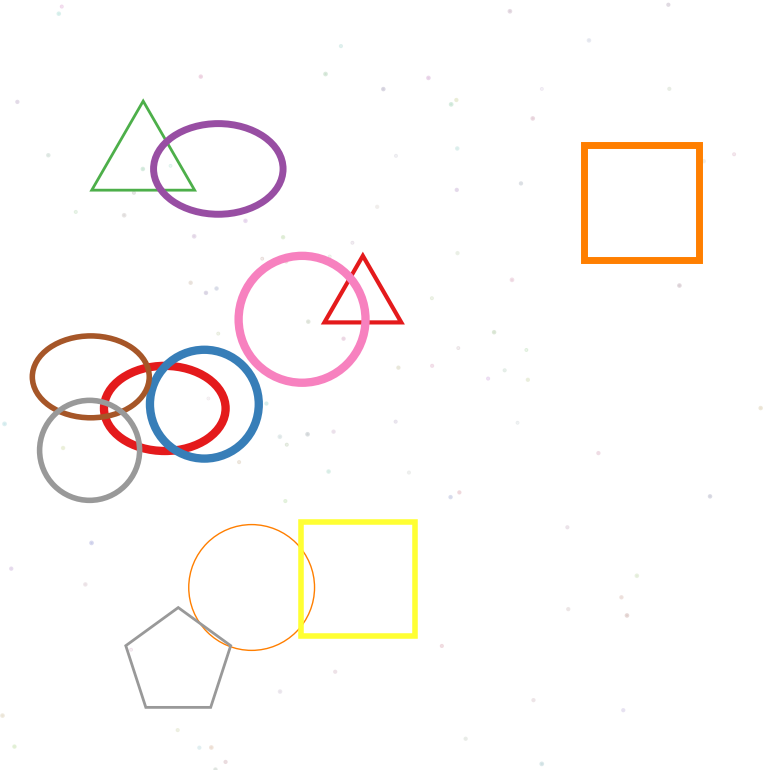[{"shape": "oval", "thickness": 3, "radius": 0.39, "center": [0.214, 0.47]}, {"shape": "triangle", "thickness": 1.5, "radius": 0.29, "center": [0.471, 0.61]}, {"shape": "circle", "thickness": 3, "radius": 0.35, "center": [0.265, 0.475]}, {"shape": "triangle", "thickness": 1, "radius": 0.39, "center": [0.186, 0.792]}, {"shape": "oval", "thickness": 2.5, "radius": 0.42, "center": [0.284, 0.781]}, {"shape": "circle", "thickness": 0.5, "radius": 0.41, "center": [0.327, 0.237]}, {"shape": "square", "thickness": 2.5, "radius": 0.37, "center": [0.833, 0.737]}, {"shape": "square", "thickness": 2, "radius": 0.37, "center": [0.465, 0.248]}, {"shape": "oval", "thickness": 2, "radius": 0.38, "center": [0.118, 0.511]}, {"shape": "circle", "thickness": 3, "radius": 0.41, "center": [0.392, 0.585]}, {"shape": "pentagon", "thickness": 1, "radius": 0.36, "center": [0.231, 0.139]}, {"shape": "circle", "thickness": 2, "radius": 0.32, "center": [0.116, 0.415]}]